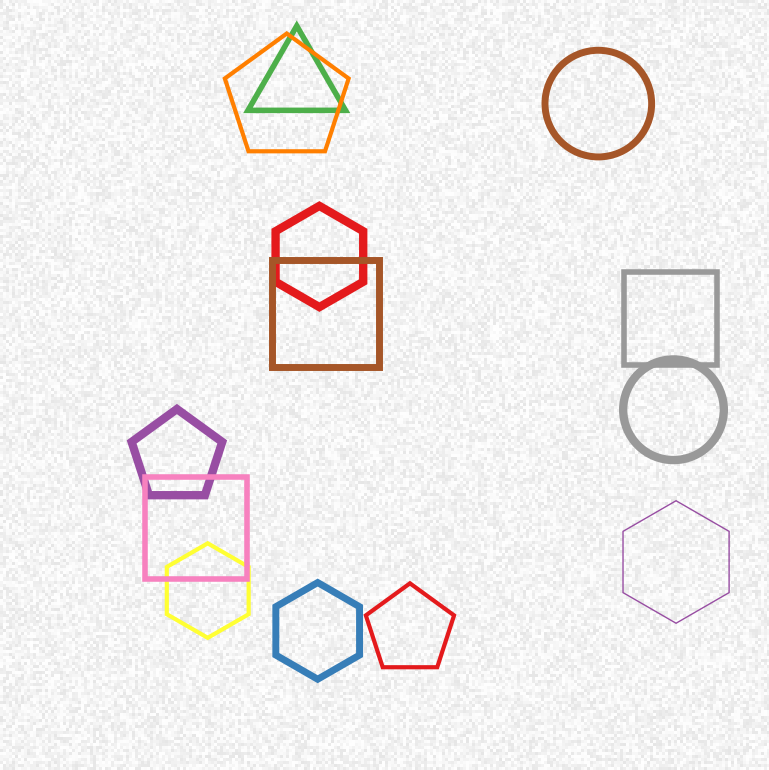[{"shape": "pentagon", "thickness": 1.5, "radius": 0.3, "center": [0.532, 0.182]}, {"shape": "hexagon", "thickness": 3, "radius": 0.33, "center": [0.415, 0.667]}, {"shape": "hexagon", "thickness": 2.5, "radius": 0.31, "center": [0.413, 0.181]}, {"shape": "triangle", "thickness": 2, "radius": 0.37, "center": [0.385, 0.893]}, {"shape": "pentagon", "thickness": 3, "radius": 0.31, "center": [0.23, 0.407]}, {"shape": "hexagon", "thickness": 0.5, "radius": 0.4, "center": [0.878, 0.27]}, {"shape": "pentagon", "thickness": 1.5, "radius": 0.42, "center": [0.372, 0.872]}, {"shape": "hexagon", "thickness": 1.5, "radius": 0.31, "center": [0.27, 0.233]}, {"shape": "square", "thickness": 2.5, "radius": 0.35, "center": [0.423, 0.593]}, {"shape": "circle", "thickness": 2.5, "radius": 0.35, "center": [0.777, 0.865]}, {"shape": "square", "thickness": 2, "radius": 0.33, "center": [0.254, 0.314]}, {"shape": "square", "thickness": 2, "radius": 0.3, "center": [0.871, 0.587]}, {"shape": "circle", "thickness": 3, "radius": 0.33, "center": [0.875, 0.468]}]